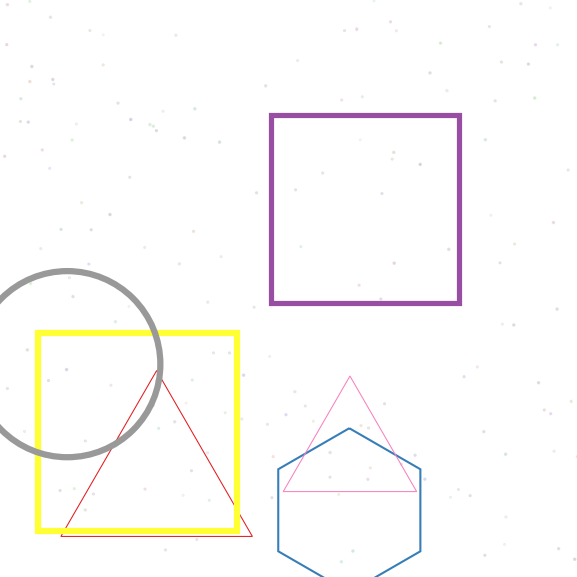[{"shape": "triangle", "thickness": 0.5, "radius": 0.96, "center": [0.271, 0.166]}, {"shape": "hexagon", "thickness": 1, "radius": 0.71, "center": [0.605, 0.116]}, {"shape": "square", "thickness": 2.5, "radius": 0.81, "center": [0.631, 0.638]}, {"shape": "square", "thickness": 3, "radius": 0.86, "center": [0.238, 0.251]}, {"shape": "triangle", "thickness": 0.5, "radius": 0.67, "center": [0.606, 0.215]}, {"shape": "circle", "thickness": 3, "radius": 0.81, "center": [0.117, 0.369]}]